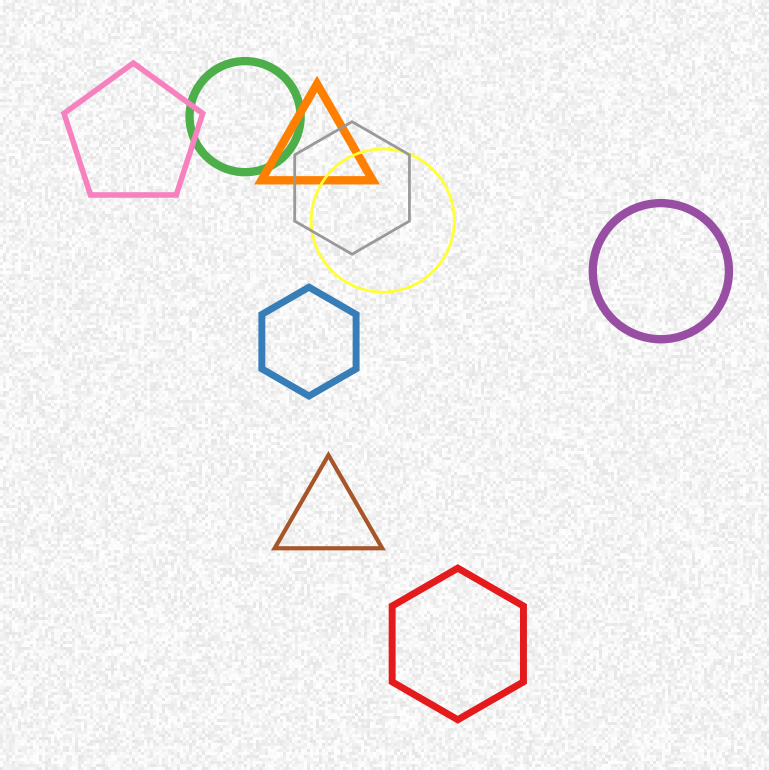[{"shape": "hexagon", "thickness": 2.5, "radius": 0.49, "center": [0.595, 0.164]}, {"shape": "hexagon", "thickness": 2.5, "radius": 0.35, "center": [0.401, 0.556]}, {"shape": "circle", "thickness": 3, "radius": 0.36, "center": [0.318, 0.849]}, {"shape": "circle", "thickness": 3, "radius": 0.44, "center": [0.858, 0.648]}, {"shape": "triangle", "thickness": 3, "radius": 0.42, "center": [0.412, 0.808]}, {"shape": "circle", "thickness": 1, "radius": 0.46, "center": [0.497, 0.714]}, {"shape": "triangle", "thickness": 1.5, "radius": 0.4, "center": [0.427, 0.328]}, {"shape": "pentagon", "thickness": 2, "radius": 0.47, "center": [0.173, 0.823]}, {"shape": "hexagon", "thickness": 1, "radius": 0.43, "center": [0.457, 0.756]}]